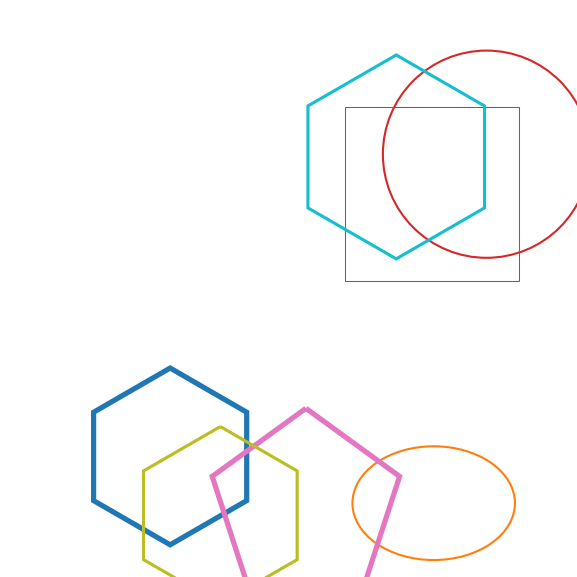[{"shape": "hexagon", "thickness": 2.5, "radius": 0.77, "center": [0.295, 0.209]}, {"shape": "oval", "thickness": 1, "radius": 0.7, "center": [0.751, 0.128]}, {"shape": "circle", "thickness": 1, "radius": 0.9, "center": [0.842, 0.732]}, {"shape": "square", "thickness": 0.5, "radius": 0.75, "center": [0.747, 0.664]}, {"shape": "pentagon", "thickness": 2.5, "radius": 0.85, "center": [0.53, 0.121]}, {"shape": "hexagon", "thickness": 1.5, "radius": 0.77, "center": [0.382, 0.107]}, {"shape": "hexagon", "thickness": 1.5, "radius": 0.88, "center": [0.686, 0.727]}]